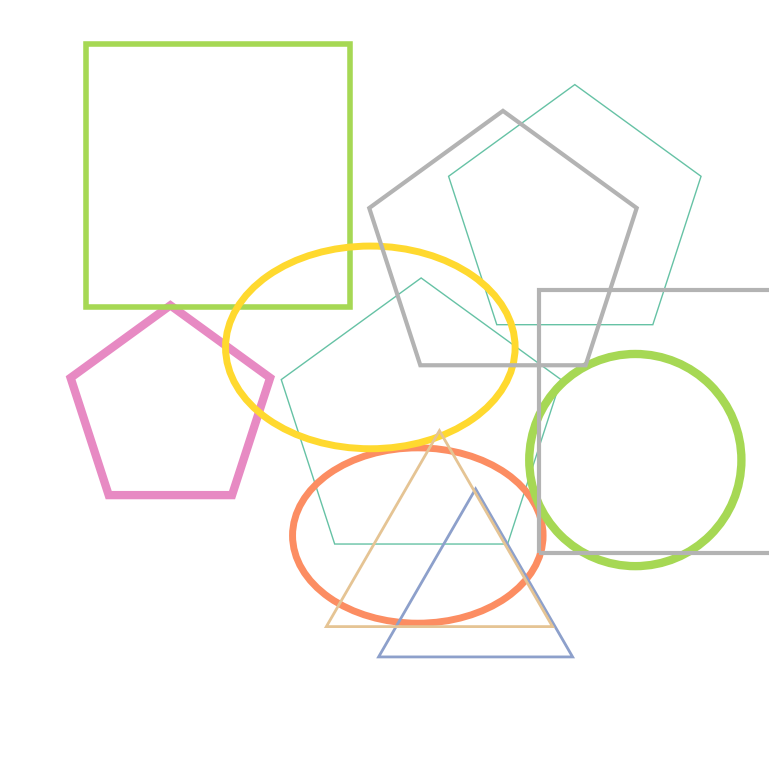[{"shape": "pentagon", "thickness": 0.5, "radius": 0.86, "center": [0.747, 0.718]}, {"shape": "pentagon", "thickness": 0.5, "radius": 0.96, "center": [0.547, 0.448]}, {"shape": "oval", "thickness": 2.5, "radius": 0.81, "center": [0.543, 0.305]}, {"shape": "triangle", "thickness": 1, "radius": 0.73, "center": [0.618, 0.22]}, {"shape": "pentagon", "thickness": 3, "radius": 0.68, "center": [0.221, 0.467]}, {"shape": "square", "thickness": 2, "radius": 0.85, "center": [0.283, 0.772]}, {"shape": "circle", "thickness": 3, "radius": 0.69, "center": [0.825, 0.403]}, {"shape": "oval", "thickness": 2.5, "radius": 0.94, "center": [0.481, 0.549]}, {"shape": "triangle", "thickness": 1, "radius": 0.85, "center": [0.571, 0.271]}, {"shape": "pentagon", "thickness": 1.5, "radius": 0.91, "center": [0.653, 0.673]}, {"shape": "square", "thickness": 1.5, "radius": 0.85, "center": [0.871, 0.453]}]